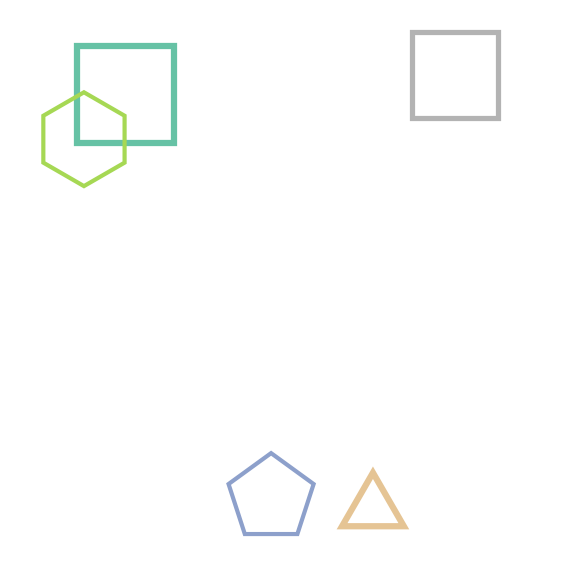[{"shape": "square", "thickness": 3, "radius": 0.42, "center": [0.217, 0.835]}, {"shape": "pentagon", "thickness": 2, "radius": 0.39, "center": [0.469, 0.137]}, {"shape": "hexagon", "thickness": 2, "radius": 0.41, "center": [0.145, 0.758]}, {"shape": "triangle", "thickness": 3, "radius": 0.31, "center": [0.646, 0.119]}, {"shape": "square", "thickness": 2.5, "radius": 0.37, "center": [0.788, 0.869]}]